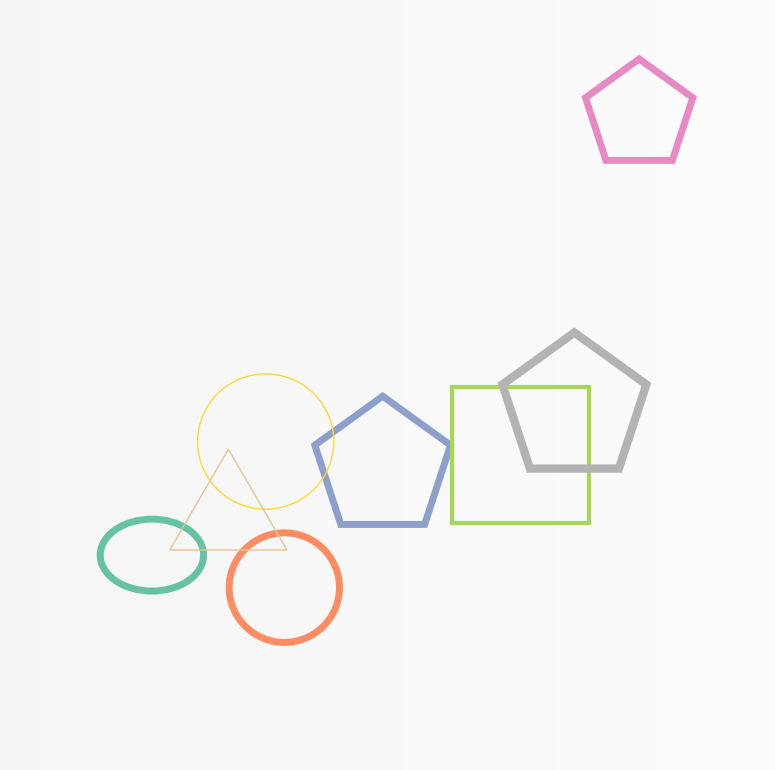[{"shape": "oval", "thickness": 2.5, "radius": 0.33, "center": [0.196, 0.279]}, {"shape": "circle", "thickness": 2.5, "radius": 0.36, "center": [0.367, 0.237]}, {"shape": "pentagon", "thickness": 2.5, "radius": 0.46, "center": [0.494, 0.393]}, {"shape": "pentagon", "thickness": 2.5, "radius": 0.36, "center": [0.825, 0.851]}, {"shape": "square", "thickness": 1.5, "radius": 0.44, "center": [0.672, 0.409]}, {"shape": "circle", "thickness": 0.5, "radius": 0.44, "center": [0.343, 0.427]}, {"shape": "triangle", "thickness": 0.5, "radius": 0.44, "center": [0.295, 0.329]}, {"shape": "pentagon", "thickness": 3, "radius": 0.49, "center": [0.741, 0.47]}]